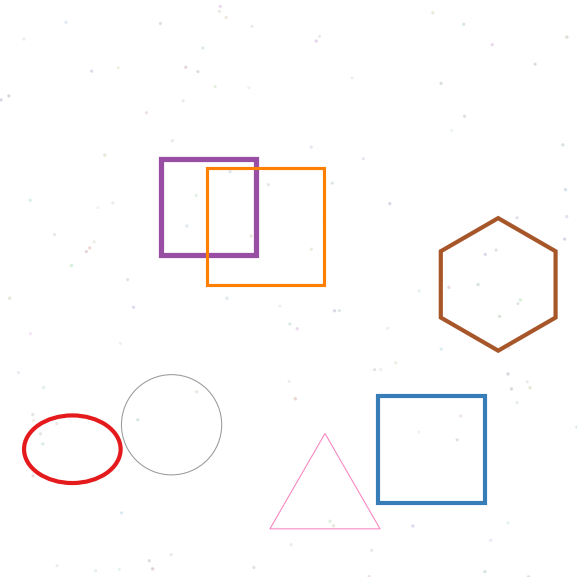[{"shape": "oval", "thickness": 2, "radius": 0.42, "center": [0.125, 0.221]}, {"shape": "square", "thickness": 2, "radius": 0.46, "center": [0.748, 0.221]}, {"shape": "square", "thickness": 2.5, "radius": 0.41, "center": [0.361, 0.64]}, {"shape": "square", "thickness": 1.5, "radius": 0.51, "center": [0.46, 0.607]}, {"shape": "hexagon", "thickness": 2, "radius": 0.57, "center": [0.863, 0.507]}, {"shape": "triangle", "thickness": 0.5, "radius": 0.55, "center": [0.563, 0.138]}, {"shape": "circle", "thickness": 0.5, "radius": 0.43, "center": [0.297, 0.264]}]